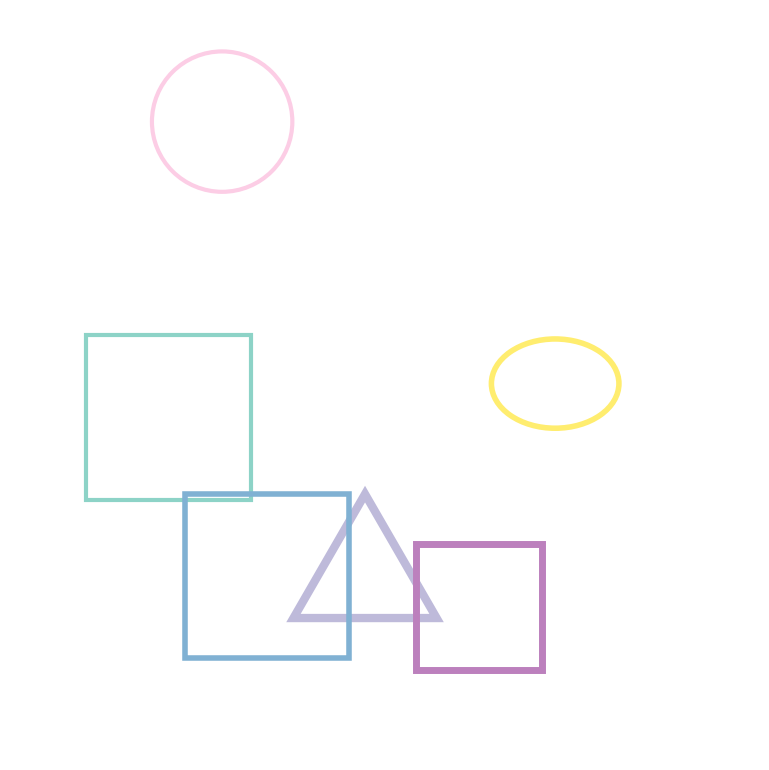[{"shape": "square", "thickness": 1.5, "radius": 0.54, "center": [0.219, 0.457]}, {"shape": "triangle", "thickness": 3, "radius": 0.54, "center": [0.474, 0.251]}, {"shape": "square", "thickness": 2, "radius": 0.53, "center": [0.346, 0.252]}, {"shape": "circle", "thickness": 1.5, "radius": 0.46, "center": [0.288, 0.842]}, {"shape": "square", "thickness": 2.5, "radius": 0.41, "center": [0.622, 0.212]}, {"shape": "oval", "thickness": 2, "radius": 0.41, "center": [0.721, 0.502]}]